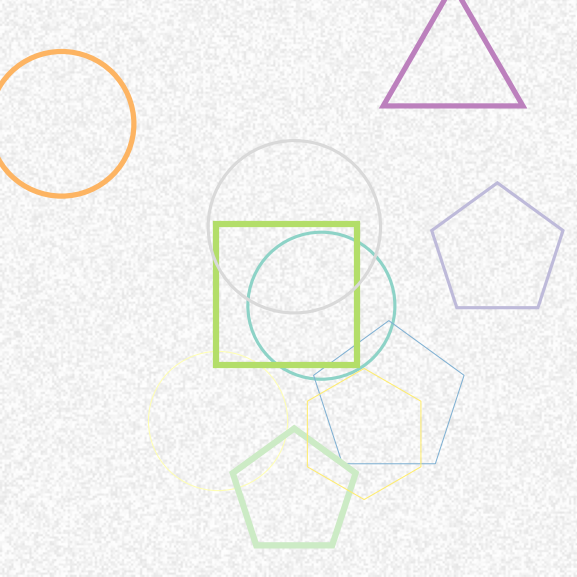[{"shape": "circle", "thickness": 1.5, "radius": 0.64, "center": [0.557, 0.47]}, {"shape": "circle", "thickness": 0.5, "radius": 0.6, "center": [0.378, 0.27]}, {"shape": "pentagon", "thickness": 1.5, "radius": 0.6, "center": [0.861, 0.563]}, {"shape": "pentagon", "thickness": 0.5, "radius": 0.68, "center": [0.673, 0.307]}, {"shape": "circle", "thickness": 2.5, "radius": 0.63, "center": [0.107, 0.785]}, {"shape": "square", "thickness": 3, "radius": 0.61, "center": [0.496, 0.488]}, {"shape": "circle", "thickness": 1.5, "radius": 0.75, "center": [0.51, 0.606]}, {"shape": "triangle", "thickness": 2.5, "radius": 0.7, "center": [0.784, 0.886]}, {"shape": "pentagon", "thickness": 3, "radius": 0.56, "center": [0.509, 0.145]}, {"shape": "hexagon", "thickness": 0.5, "radius": 0.57, "center": [0.631, 0.248]}]